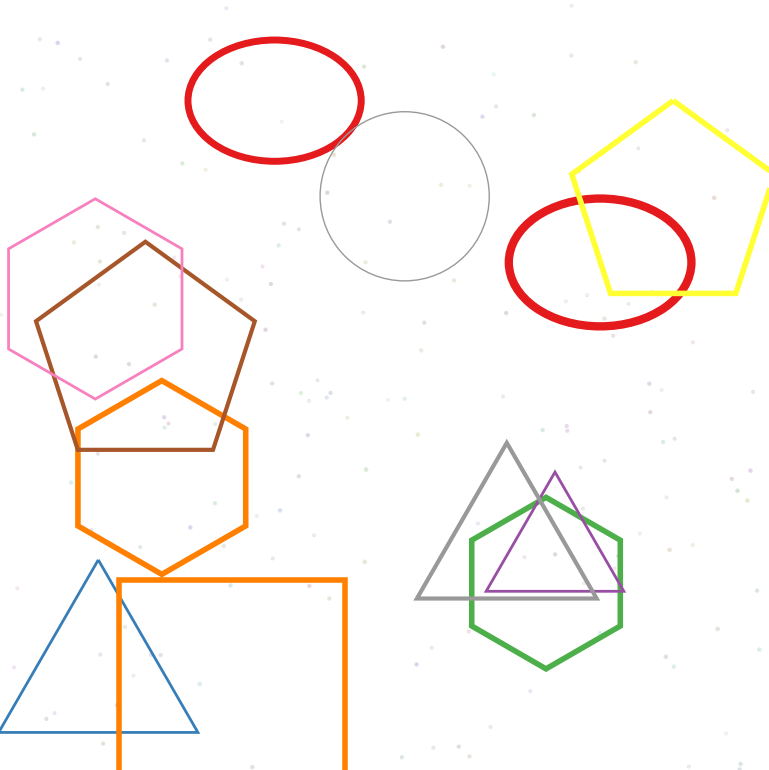[{"shape": "oval", "thickness": 3, "radius": 0.59, "center": [0.779, 0.659]}, {"shape": "oval", "thickness": 2.5, "radius": 0.56, "center": [0.357, 0.869]}, {"shape": "triangle", "thickness": 1, "radius": 0.75, "center": [0.128, 0.123]}, {"shape": "hexagon", "thickness": 2, "radius": 0.56, "center": [0.709, 0.243]}, {"shape": "triangle", "thickness": 1, "radius": 0.52, "center": [0.721, 0.284]}, {"shape": "hexagon", "thickness": 2, "radius": 0.63, "center": [0.21, 0.38]}, {"shape": "square", "thickness": 2, "radius": 0.73, "center": [0.301, 0.1]}, {"shape": "pentagon", "thickness": 2, "radius": 0.69, "center": [0.874, 0.731]}, {"shape": "pentagon", "thickness": 1.5, "radius": 0.75, "center": [0.189, 0.537]}, {"shape": "hexagon", "thickness": 1, "radius": 0.65, "center": [0.124, 0.612]}, {"shape": "circle", "thickness": 0.5, "radius": 0.55, "center": [0.526, 0.745]}, {"shape": "triangle", "thickness": 1.5, "radius": 0.67, "center": [0.658, 0.29]}]